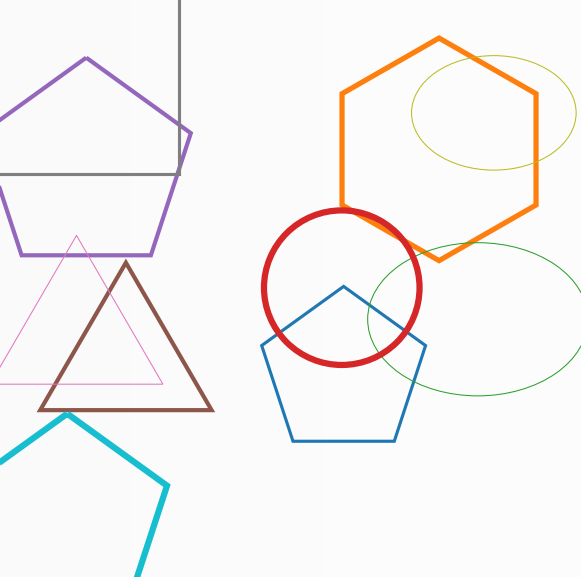[{"shape": "pentagon", "thickness": 1.5, "radius": 0.74, "center": [0.591, 0.355]}, {"shape": "hexagon", "thickness": 2.5, "radius": 0.96, "center": [0.755, 0.741]}, {"shape": "oval", "thickness": 0.5, "radius": 0.95, "center": [0.822, 0.446]}, {"shape": "circle", "thickness": 3, "radius": 0.67, "center": [0.588, 0.501]}, {"shape": "pentagon", "thickness": 2, "radius": 0.95, "center": [0.148, 0.71]}, {"shape": "triangle", "thickness": 2, "radius": 0.85, "center": [0.217, 0.374]}, {"shape": "triangle", "thickness": 0.5, "radius": 0.86, "center": [0.132, 0.42]}, {"shape": "square", "thickness": 1.5, "radius": 0.81, "center": [0.146, 0.86]}, {"shape": "oval", "thickness": 0.5, "radius": 0.71, "center": [0.85, 0.804]}, {"shape": "pentagon", "thickness": 3, "radius": 0.9, "center": [0.116, 0.102]}]